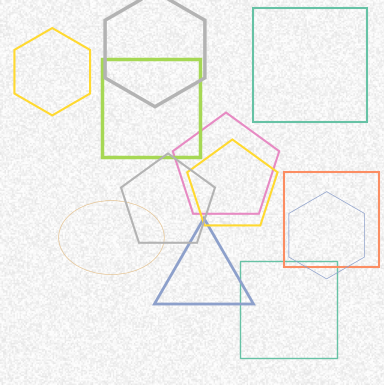[{"shape": "square", "thickness": 1.5, "radius": 0.74, "center": [0.805, 0.83]}, {"shape": "square", "thickness": 1, "radius": 0.63, "center": [0.75, 0.195]}, {"shape": "square", "thickness": 1.5, "radius": 0.62, "center": [0.861, 0.429]}, {"shape": "hexagon", "thickness": 0.5, "radius": 0.57, "center": [0.848, 0.389]}, {"shape": "triangle", "thickness": 2, "radius": 0.74, "center": [0.53, 0.285]}, {"shape": "pentagon", "thickness": 1.5, "radius": 0.73, "center": [0.587, 0.562]}, {"shape": "square", "thickness": 2.5, "radius": 0.64, "center": [0.392, 0.72]}, {"shape": "pentagon", "thickness": 1.5, "radius": 0.62, "center": [0.604, 0.514]}, {"shape": "hexagon", "thickness": 1.5, "radius": 0.57, "center": [0.136, 0.814]}, {"shape": "oval", "thickness": 0.5, "radius": 0.69, "center": [0.289, 0.383]}, {"shape": "hexagon", "thickness": 2.5, "radius": 0.75, "center": [0.403, 0.873]}, {"shape": "pentagon", "thickness": 1.5, "radius": 0.64, "center": [0.436, 0.473]}]